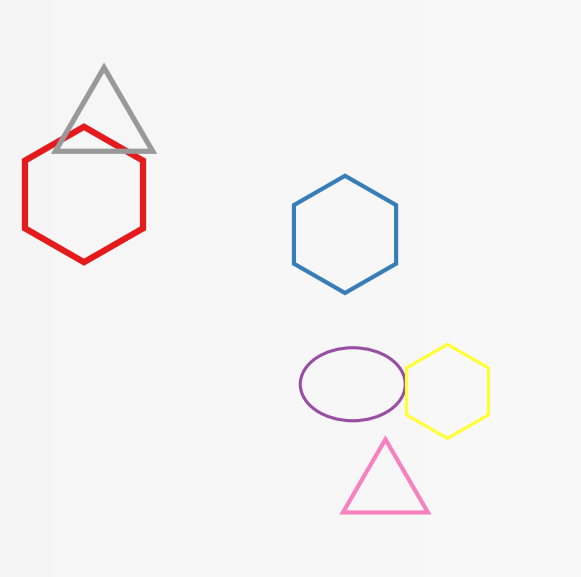[{"shape": "hexagon", "thickness": 3, "radius": 0.59, "center": [0.144, 0.662]}, {"shape": "hexagon", "thickness": 2, "radius": 0.51, "center": [0.594, 0.593]}, {"shape": "oval", "thickness": 1.5, "radius": 0.45, "center": [0.607, 0.334]}, {"shape": "hexagon", "thickness": 1.5, "radius": 0.41, "center": [0.77, 0.321]}, {"shape": "triangle", "thickness": 2, "radius": 0.42, "center": [0.663, 0.154]}, {"shape": "triangle", "thickness": 2.5, "radius": 0.48, "center": [0.179, 0.785]}]